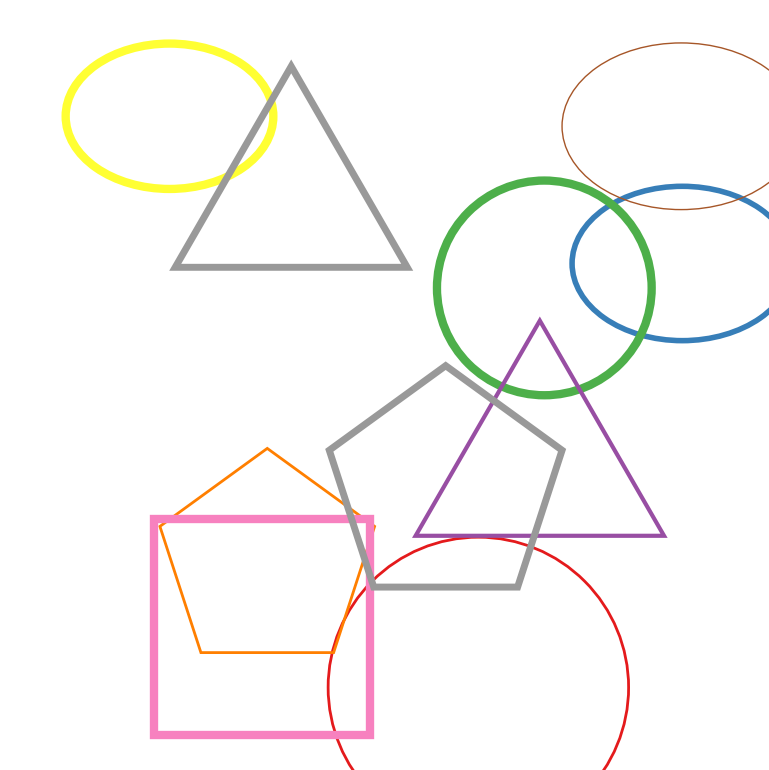[{"shape": "circle", "thickness": 1, "radius": 0.98, "center": [0.621, 0.107]}, {"shape": "oval", "thickness": 2, "radius": 0.72, "center": [0.886, 0.658]}, {"shape": "circle", "thickness": 3, "radius": 0.7, "center": [0.707, 0.626]}, {"shape": "triangle", "thickness": 1.5, "radius": 0.93, "center": [0.701, 0.397]}, {"shape": "pentagon", "thickness": 1, "radius": 0.73, "center": [0.347, 0.271]}, {"shape": "oval", "thickness": 3, "radius": 0.67, "center": [0.22, 0.849]}, {"shape": "oval", "thickness": 0.5, "radius": 0.77, "center": [0.885, 0.836]}, {"shape": "square", "thickness": 3, "radius": 0.7, "center": [0.341, 0.185]}, {"shape": "triangle", "thickness": 2.5, "radius": 0.87, "center": [0.378, 0.74]}, {"shape": "pentagon", "thickness": 2.5, "radius": 0.79, "center": [0.579, 0.366]}]